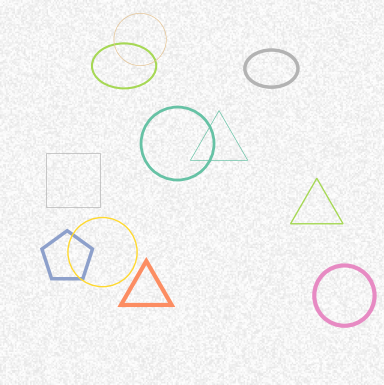[{"shape": "circle", "thickness": 2, "radius": 0.47, "center": [0.461, 0.627]}, {"shape": "triangle", "thickness": 0.5, "radius": 0.43, "center": [0.569, 0.627]}, {"shape": "triangle", "thickness": 3, "radius": 0.38, "center": [0.38, 0.246]}, {"shape": "pentagon", "thickness": 2.5, "radius": 0.35, "center": [0.175, 0.332]}, {"shape": "circle", "thickness": 3, "radius": 0.39, "center": [0.895, 0.232]}, {"shape": "oval", "thickness": 1.5, "radius": 0.42, "center": [0.322, 0.829]}, {"shape": "triangle", "thickness": 1, "radius": 0.39, "center": [0.823, 0.458]}, {"shape": "circle", "thickness": 1, "radius": 0.45, "center": [0.266, 0.345]}, {"shape": "circle", "thickness": 0.5, "radius": 0.34, "center": [0.364, 0.897]}, {"shape": "oval", "thickness": 2.5, "radius": 0.34, "center": [0.705, 0.822]}, {"shape": "square", "thickness": 0.5, "radius": 0.35, "center": [0.19, 0.533]}]